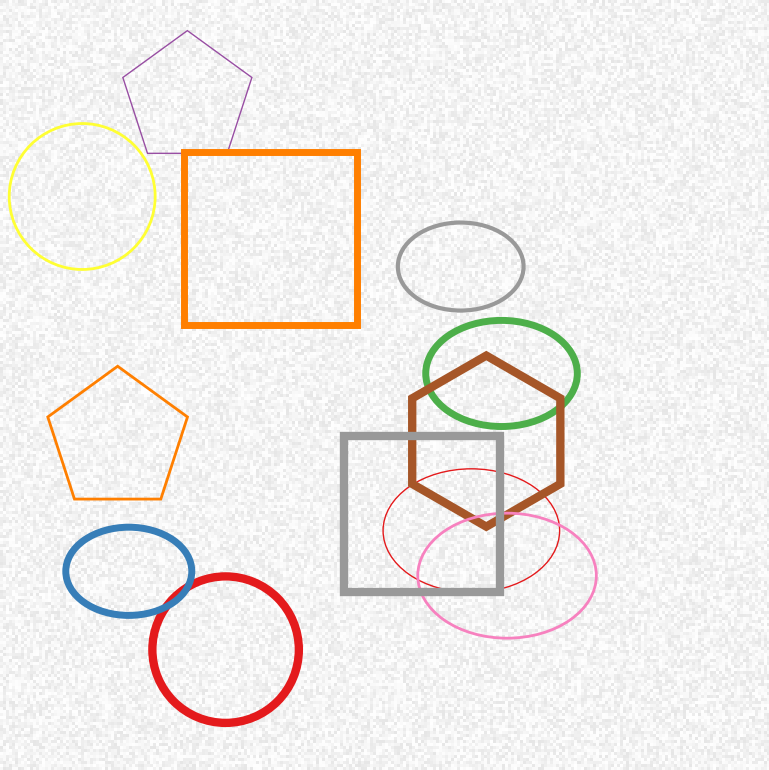[{"shape": "circle", "thickness": 3, "radius": 0.48, "center": [0.293, 0.156]}, {"shape": "oval", "thickness": 0.5, "radius": 0.57, "center": [0.612, 0.311]}, {"shape": "oval", "thickness": 2.5, "radius": 0.41, "center": [0.167, 0.258]}, {"shape": "oval", "thickness": 2.5, "radius": 0.49, "center": [0.651, 0.515]}, {"shape": "pentagon", "thickness": 0.5, "radius": 0.44, "center": [0.243, 0.872]}, {"shape": "pentagon", "thickness": 1, "radius": 0.48, "center": [0.153, 0.429]}, {"shape": "square", "thickness": 2.5, "radius": 0.56, "center": [0.352, 0.691]}, {"shape": "circle", "thickness": 1, "radius": 0.47, "center": [0.107, 0.745]}, {"shape": "hexagon", "thickness": 3, "radius": 0.56, "center": [0.632, 0.427]}, {"shape": "oval", "thickness": 1, "radius": 0.58, "center": [0.659, 0.252]}, {"shape": "square", "thickness": 3, "radius": 0.51, "center": [0.548, 0.333]}, {"shape": "oval", "thickness": 1.5, "radius": 0.41, "center": [0.598, 0.654]}]